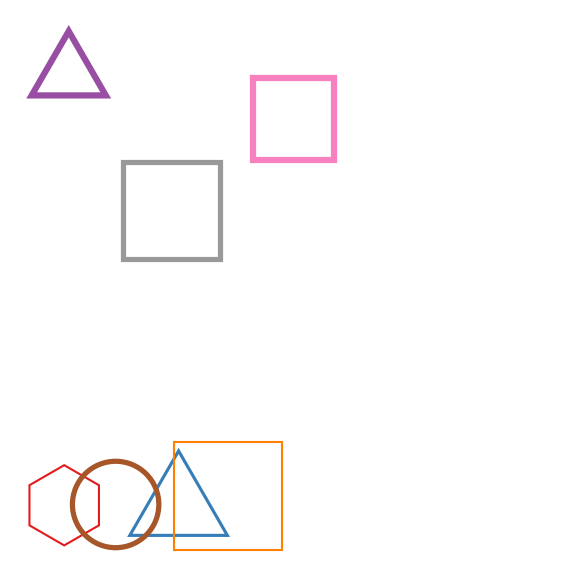[{"shape": "hexagon", "thickness": 1, "radius": 0.35, "center": [0.111, 0.124]}, {"shape": "triangle", "thickness": 1.5, "radius": 0.49, "center": [0.309, 0.121]}, {"shape": "triangle", "thickness": 3, "radius": 0.37, "center": [0.119, 0.871]}, {"shape": "square", "thickness": 1, "radius": 0.46, "center": [0.395, 0.141]}, {"shape": "circle", "thickness": 2.5, "radius": 0.37, "center": [0.2, 0.126]}, {"shape": "square", "thickness": 3, "radius": 0.35, "center": [0.508, 0.793]}, {"shape": "square", "thickness": 2.5, "radius": 0.42, "center": [0.297, 0.635]}]